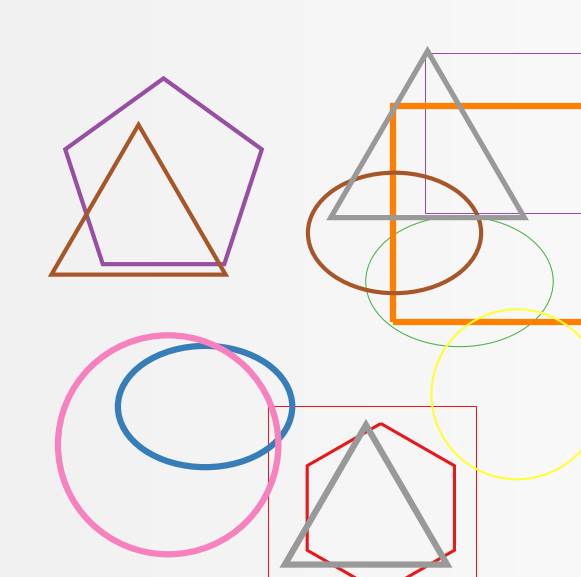[{"shape": "square", "thickness": 0.5, "radius": 0.9, "center": [0.64, 0.117]}, {"shape": "hexagon", "thickness": 1.5, "radius": 0.73, "center": [0.655, 0.12]}, {"shape": "oval", "thickness": 3, "radius": 0.75, "center": [0.353, 0.295]}, {"shape": "oval", "thickness": 0.5, "radius": 0.81, "center": [0.79, 0.512]}, {"shape": "pentagon", "thickness": 2, "radius": 0.89, "center": [0.281, 0.686]}, {"shape": "square", "thickness": 0.5, "radius": 0.69, "center": [0.869, 0.769]}, {"shape": "square", "thickness": 3, "radius": 0.94, "center": [0.864, 0.628]}, {"shape": "circle", "thickness": 1, "radius": 0.74, "center": [0.889, 0.316]}, {"shape": "triangle", "thickness": 2, "radius": 0.87, "center": [0.238, 0.61]}, {"shape": "oval", "thickness": 2, "radius": 0.75, "center": [0.679, 0.596]}, {"shape": "circle", "thickness": 3, "radius": 0.95, "center": [0.289, 0.229]}, {"shape": "triangle", "thickness": 3, "radius": 0.81, "center": [0.63, 0.102]}, {"shape": "triangle", "thickness": 2.5, "radius": 0.96, "center": [0.736, 0.718]}]